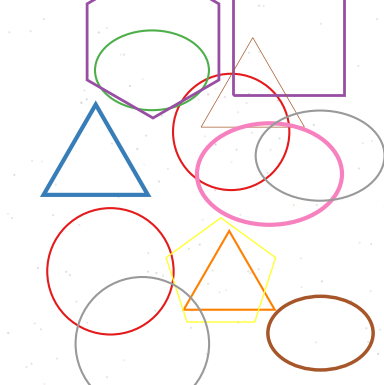[{"shape": "circle", "thickness": 1.5, "radius": 0.82, "center": [0.287, 0.295]}, {"shape": "circle", "thickness": 1.5, "radius": 0.76, "center": [0.6, 0.657]}, {"shape": "triangle", "thickness": 3, "radius": 0.78, "center": [0.249, 0.572]}, {"shape": "oval", "thickness": 1.5, "radius": 0.74, "center": [0.395, 0.817]}, {"shape": "square", "thickness": 2, "radius": 0.72, "center": [0.749, 0.897]}, {"shape": "hexagon", "thickness": 2, "radius": 0.99, "center": [0.397, 0.891]}, {"shape": "triangle", "thickness": 1.5, "radius": 0.68, "center": [0.595, 0.264]}, {"shape": "pentagon", "thickness": 1, "radius": 0.75, "center": [0.574, 0.285]}, {"shape": "oval", "thickness": 2.5, "radius": 0.68, "center": [0.833, 0.135]}, {"shape": "triangle", "thickness": 0.5, "radius": 0.78, "center": [0.657, 0.747]}, {"shape": "oval", "thickness": 3, "radius": 0.94, "center": [0.7, 0.548]}, {"shape": "oval", "thickness": 1.5, "radius": 0.84, "center": [0.831, 0.596]}, {"shape": "circle", "thickness": 1.5, "radius": 0.87, "center": [0.37, 0.107]}]